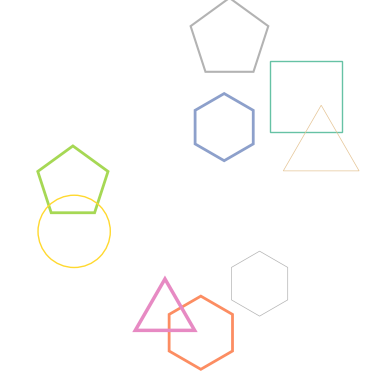[{"shape": "square", "thickness": 1, "radius": 0.46, "center": [0.795, 0.75]}, {"shape": "hexagon", "thickness": 2, "radius": 0.48, "center": [0.522, 0.136]}, {"shape": "hexagon", "thickness": 2, "radius": 0.44, "center": [0.582, 0.67]}, {"shape": "triangle", "thickness": 2.5, "radius": 0.45, "center": [0.428, 0.186]}, {"shape": "pentagon", "thickness": 2, "radius": 0.48, "center": [0.189, 0.525]}, {"shape": "circle", "thickness": 1, "radius": 0.47, "center": [0.193, 0.399]}, {"shape": "triangle", "thickness": 0.5, "radius": 0.57, "center": [0.834, 0.613]}, {"shape": "hexagon", "thickness": 0.5, "radius": 0.42, "center": [0.674, 0.263]}, {"shape": "pentagon", "thickness": 1.5, "radius": 0.53, "center": [0.596, 0.899]}]